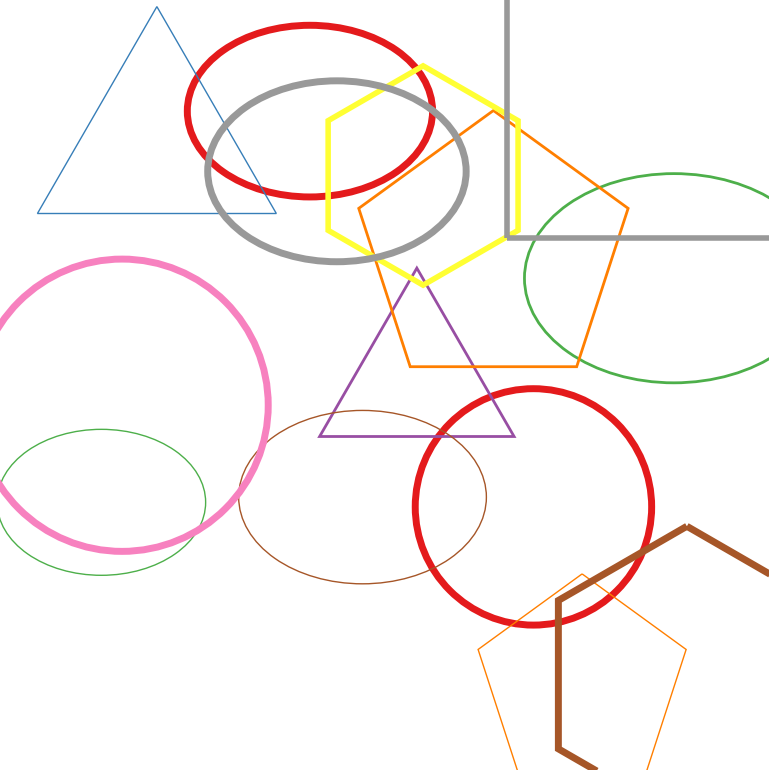[{"shape": "oval", "thickness": 2.5, "radius": 0.8, "center": [0.403, 0.856]}, {"shape": "circle", "thickness": 2.5, "radius": 0.77, "center": [0.693, 0.342]}, {"shape": "triangle", "thickness": 0.5, "radius": 0.9, "center": [0.204, 0.812]}, {"shape": "oval", "thickness": 0.5, "radius": 0.68, "center": [0.132, 0.348]}, {"shape": "oval", "thickness": 1, "radius": 0.97, "center": [0.875, 0.639]}, {"shape": "triangle", "thickness": 1, "radius": 0.73, "center": [0.541, 0.506]}, {"shape": "pentagon", "thickness": 0.5, "radius": 0.71, "center": [0.756, 0.113]}, {"shape": "pentagon", "thickness": 1, "radius": 0.92, "center": [0.641, 0.673]}, {"shape": "hexagon", "thickness": 2, "radius": 0.71, "center": [0.549, 0.772]}, {"shape": "hexagon", "thickness": 2.5, "radius": 0.96, "center": [0.892, 0.124]}, {"shape": "oval", "thickness": 0.5, "radius": 0.8, "center": [0.471, 0.354]}, {"shape": "circle", "thickness": 2.5, "radius": 0.95, "center": [0.159, 0.474]}, {"shape": "oval", "thickness": 2.5, "radius": 0.84, "center": [0.438, 0.778]}, {"shape": "square", "thickness": 2, "radius": 0.97, "center": [0.852, 0.885]}]